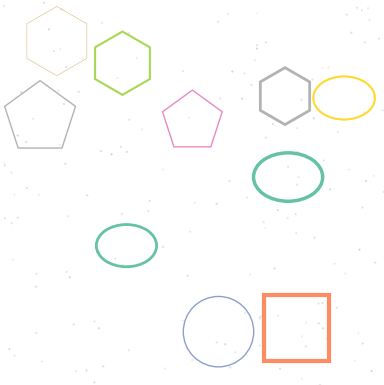[{"shape": "oval", "thickness": 2.5, "radius": 0.45, "center": [0.748, 0.54]}, {"shape": "oval", "thickness": 2, "radius": 0.39, "center": [0.328, 0.362]}, {"shape": "square", "thickness": 3, "radius": 0.42, "center": [0.77, 0.148]}, {"shape": "circle", "thickness": 1, "radius": 0.46, "center": [0.568, 0.139]}, {"shape": "pentagon", "thickness": 1, "radius": 0.41, "center": [0.5, 0.684]}, {"shape": "hexagon", "thickness": 1.5, "radius": 0.41, "center": [0.318, 0.836]}, {"shape": "oval", "thickness": 1.5, "radius": 0.4, "center": [0.894, 0.745]}, {"shape": "hexagon", "thickness": 0.5, "radius": 0.45, "center": [0.148, 0.893]}, {"shape": "hexagon", "thickness": 2, "radius": 0.37, "center": [0.74, 0.75]}, {"shape": "pentagon", "thickness": 1, "radius": 0.48, "center": [0.104, 0.694]}]